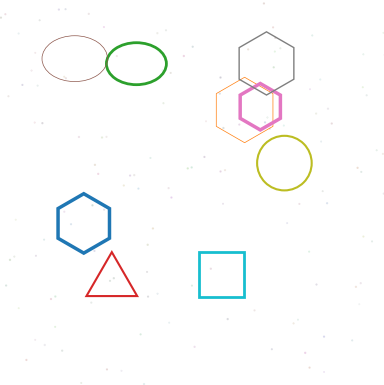[{"shape": "hexagon", "thickness": 2.5, "radius": 0.39, "center": [0.218, 0.42]}, {"shape": "hexagon", "thickness": 0.5, "radius": 0.42, "center": [0.635, 0.714]}, {"shape": "oval", "thickness": 2, "radius": 0.39, "center": [0.354, 0.835]}, {"shape": "triangle", "thickness": 1.5, "radius": 0.38, "center": [0.29, 0.269]}, {"shape": "oval", "thickness": 0.5, "radius": 0.43, "center": [0.194, 0.848]}, {"shape": "hexagon", "thickness": 2.5, "radius": 0.3, "center": [0.676, 0.723]}, {"shape": "hexagon", "thickness": 1, "radius": 0.41, "center": [0.692, 0.835]}, {"shape": "circle", "thickness": 1.5, "radius": 0.35, "center": [0.739, 0.576]}, {"shape": "square", "thickness": 2, "radius": 0.29, "center": [0.575, 0.288]}]